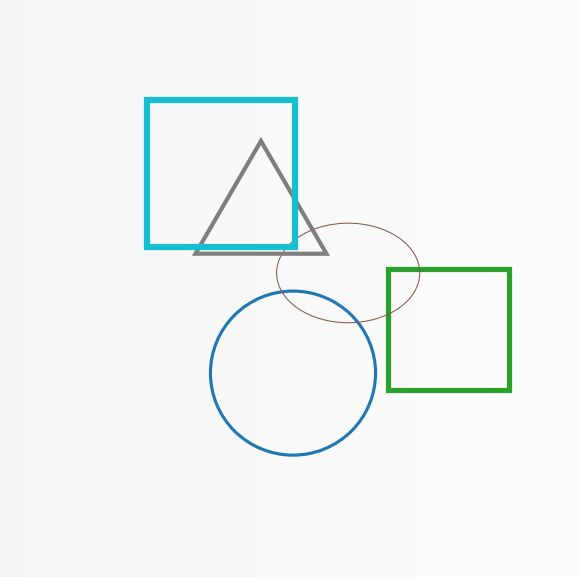[{"shape": "circle", "thickness": 1.5, "radius": 0.71, "center": [0.504, 0.353]}, {"shape": "square", "thickness": 2.5, "radius": 0.52, "center": [0.771, 0.428]}, {"shape": "oval", "thickness": 0.5, "radius": 0.62, "center": [0.599, 0.526]}, {"shape": "triangle", "thickness": 2, "radius": 0.65, "center": [0.449, 0.625]}, {"shape": "square", "thickness": 3, "radius": 0.64, "center": [0.38, 0.699]}]